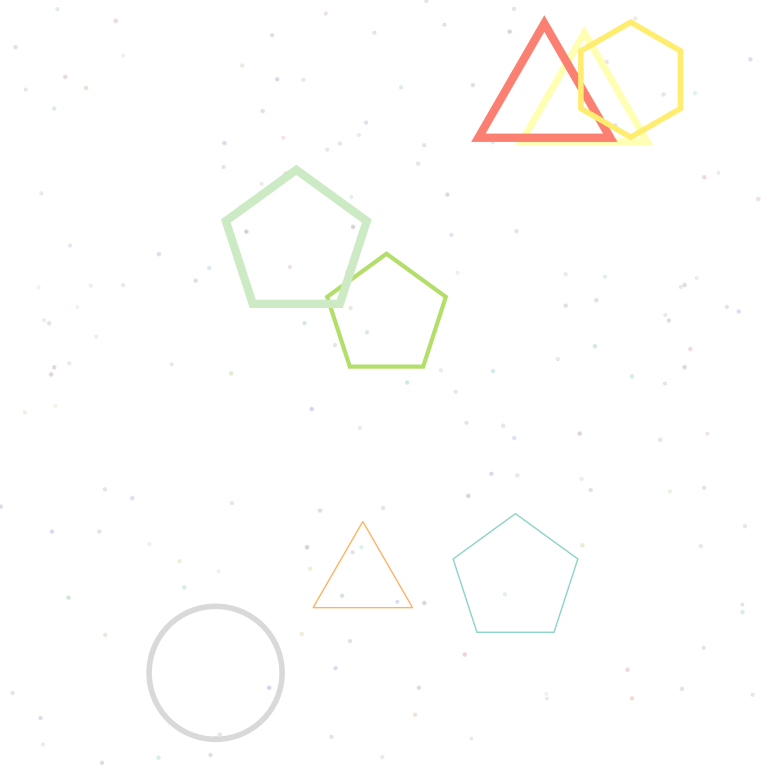[{"shape": "pentagon", "thickness": 0.5, "radius": 0.43, "center": [0.669, 0.248]}, {"shape": "triangle", "thickness": 2.5, "radius": 0.47, "center": [0.759, 0.863]}, {"shape": "triangle", "thickness": 3, "radius": 0.49, "center": [0.707, 0.871]}, {"shape": "triangle", "thickness": 0.5, "radius": 0.37, "center": [0.471, 0.248]}, {"shape": "pentagon", "thickness": 1.5, "radius": 0.41, "center": [0.502, 0.589]}, {"shape": "circle", "thickness": 2, "radius": 0.43, "center": [0.28, 0.126]}, {"shape": "pentagon", "thickness": 3, "radius": 0.48, "center": [0.385, 0.683]}, {"shape": "hexagon", "thickness": 2, "radius": 0.37, "center": [0.819, 0.896]}]